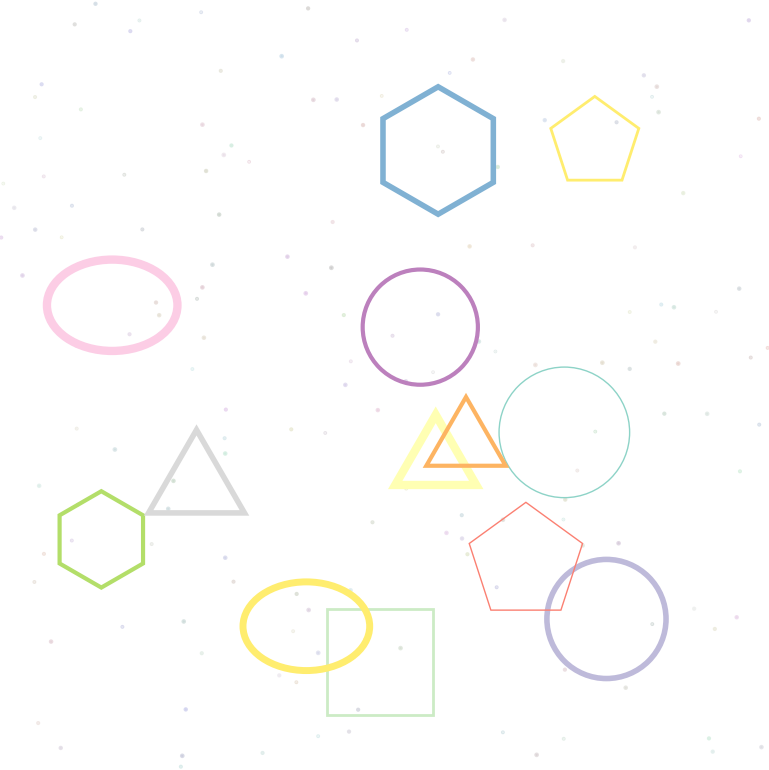[{"shape": "circle", "thickness": 0.5, "radius": 0.42, "center": [0.733, 0.438]}, {"shape": "triangle", "thickness": 3, "radius": 0.3, "center": [0.566, 0.401]}, {"shape": "circle", "thickness": 2, "radius": 0.39, "center": [0.788, 0.196]}, {"shape": "pentagon", "thickness": 0.5, "radius": 0.39, "center": [0.683, 0.27]}, {"shape": "hexagon", "thickness": 2, "radius": 0.41, "center": [0.569, 0.805]}, {"shape": "triangle", "thickness": 1.5, "radius": 0.3, "center": [0.605, 0.425]}, {"shape": "hexagon", "thickness": 1.5, "radius": 0.31, "center": [0.132, 0.299]}, {"shape": "oval", "thickness": 3, "radius": 0.42, "center": [0.146, 0.604]}, {"shape": "triangle", "thickness": 2, "radius": 0.36, "center": [0.255, 0.37]}, {"shape": "circle", "thickness": 1.5, "radius": 0.37, "center": [0.546, 0.575]}, {"shape": "square", "thickness": 1, "radius": 0.34, "center": [0.493, 0.14]}, {"shape": "pentagon", "thickness": 1, "radius": 0.3, "center": [0.772, 0.815]}, {"shape": "oval", "thickness": 2.5, "radius": 0.41, "center": [0.398, 0.187]}]